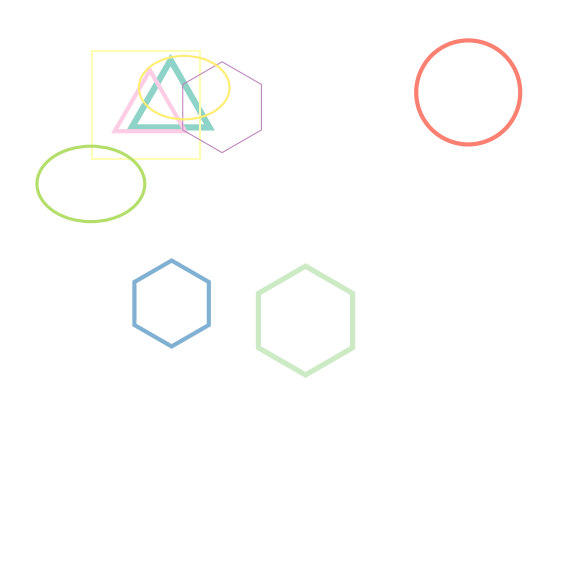[{"shape": "triangle", "thickness": 3, "radius": 0.39, "center": [0.295, 0.817]}, {"shape": "square", "thickness": 1, "radius": 0.47, "center": [0.252, 0.818]}, {"shape": "circle", "thickness": 2, "radius": 0.45, "center": [0.811, 0.839]}, {"shape": "hexagon", "thickness": 2, "radius": 0.37, "center": [0.297, 0.474]}, {"shape": "oval", "thickness": 1.5, "radius": 0.47, "center": [0.157, 0.681]}, {"shape": "triangle", "thickness": 2, "radius": 0.35, "center": [0.26, 0.807]}, {"shape": "hexagon", "thickness": 0.5, "radius": 0.39, "center": [0.385, 0.814]}, {"shape": "hexagon", "thickness": 2.5, "radius": 0.47, "center": [0.529, 0.444]}, {"shape": "oval", "thickness": 1, "radius": 0.39, "center": [0.319, 0.847]}]